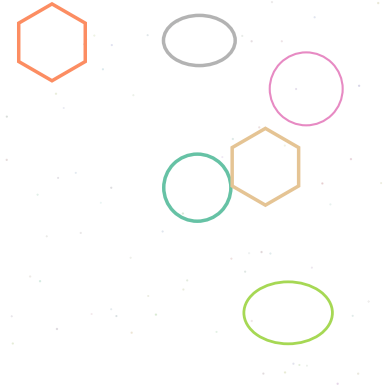[{"shape": "circle", "thickness": 2.5, "radius": 0.44, "center": [0.512, 0.513]}, {"shape": "hexagon", "thickness": 2.5, "radius": 0.5, "center": [0.135, 0.89]}, {"shape": "circle", "thickness": 1.5, "radius": 0.47, "center": [0.795, 0.769]}, {"shape": "oval", "thickness": 2, "radius": 0.57, "center": [0.748, 0.187]}, {"shape": "hexagon", "thickness": 2.5, "radius": 0.5, "center": [0.689, 0.567]}, {"shape": "oval", "thickness": 2.5, "radius": 0.47, "center": [0.518, 0.895]}]